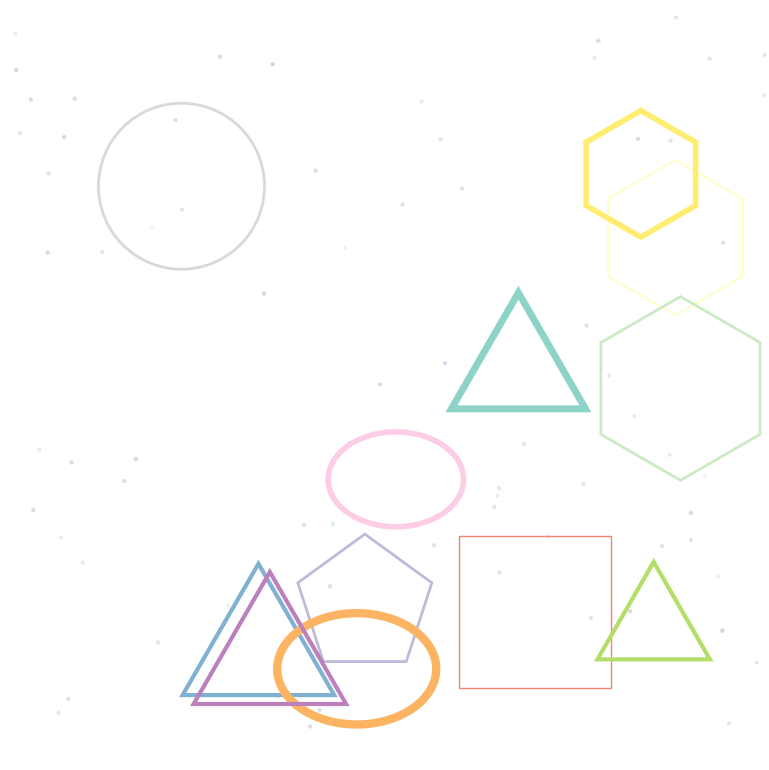[{"shape": "triangle", "thickness": 2.5, "radius": 0.5, "center": [0.673, 0.519]}, {"shape": "hexagon", "thickness": 0.5, "radius": 0.5, "center": [0.877, 0.691]}, {"shape": "pentagon", "thickness": 1, "radius": 0.46, "center": [0.474, 0.215]}, {"shape": "square", "thickness": 0.5, "radius": 0.49, "center": [0.695, 0.206]}, {"shape": "triangle", "thickness": 1.5, "radius": 0.57, "center": [0.336, 0.154]}, {"shape": "oval", "thickness": 3, "radius": 0.52, "center": [0.463, 0.131]}, {"shape": "triangle", "thickness": 1.5, "radius": 0.42, "center": [0.849, 0.186]}, {"shape": "oval", "thickness": 2, "radius": 0.44, "center": [0.514, 0.377]}, {"shape": "circle", "thickness": 1, "radius": 0.54, "center": [0.236, 0.758]}, {"shape": "triangle", "thickness": 1.5, "radius": 0.57, "center": [0.35, 0.143]}, {"shape": "hexagon", "thickness": 1, "radius": 0.6, "center": [0.884, 0.496]}, {"shape": "hexagon", "thickness": 2, "radius": 0.41, "center": [0.832, 0.774]}]